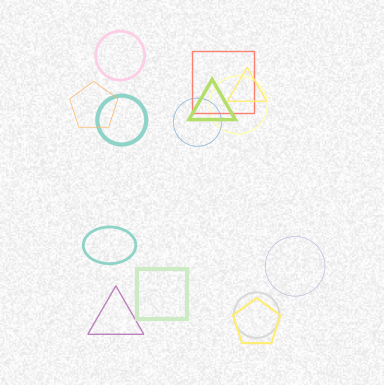[{"shape": "oval", "thickness": 2, "radius": 0.34, "center": [0.285, 0.363]}, {"shape": "circle", "thickness": 3, "radius": 0.32, "center": [0.316, 0.688]}, {"shape": "circle", "thickness": 1, "radius": 0.38, "center": [0.619, 0.728]}, {"shape": "circle", "thickness": 0.5, "radius": 0.39, "center": [0.767, 0.308]}, {"shape": "square", "thickness": 1, "radius": 0.41, "center": [0.579, 0.787]}, {"shape": "circle", "thickness": 0.5, "radius": 0.31, "center": [0.513, 0.683]}, {"shape": "pentagon", "thickness": 0.5, "radius": 0.33, "center": [0.243, 0.723]}, {"shape": "triangle", "thickness": 2.5, "radius": 0.35, "center": [0.551, 0.724]}, {"shape": "circle", "thickness": 2, "radius": 0.32, "center": [0.312, 0.855]}, {"shape": "circle", "thickness": 1.5, "radius": 0.3, "center": [0.666, 0.181]}, {"shape": "triangle", "thickness": 1, "radius": 0.42, "center": [0.301, 0.174]}, {"shape": "square", "thickness": 3, "radius": 0.32, "center": [0.42, 0.236]}, {"shape": "triangle", "thickness": 1, "radius": 0.29, "center": [0.642, 0.766]}, {"shape": "pentagon", "thickness": 1.5, "radius": 0.32, "center": [0.667, 0.161]}]